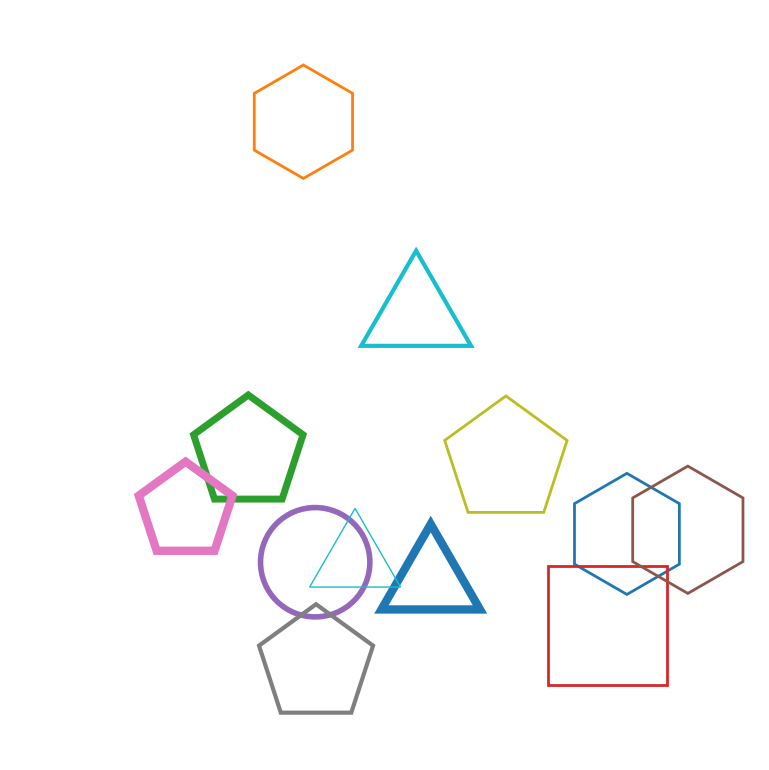[{"shape": "triangle", "thickness": 3, "radius": 0.37, "center": [0.559, 0.245]}, {"shape": "hexagon", "thickness": 1, "radius": 0.39, "center": [0.814, 0.307]}, {"shape": "hexagon", "thickness": 1, "radius": 0.37, "center": [0.394, 0.842]}, {"shape": "pentagon", "thickness": 2.5, "radius": 0.37, "center": [0.322, 0.412]}, {"shape": "square", "thickness": 1, "radius": 0.39, "center": [0.788, 0.188]}, {"shape": "circle", "thickness": 2, "radius": 0.35, "center": [0.409, 0.27]}, {"shape": "hexagon", "thickness": 1, "radius": 0.41, "center": [0.893, 0.312]}, {"shape": "pentagon", "thickness": 3, "radius": 0.32, "center": [0.241, 0.336]}, {"shape": "pentagon", "thickness": 1.5, "radius": 0.39, "center": [0.41, 0.137]}, {"shape": "pentagon", "thickness": 1, "radius": 0.42, "center": [0.657, 0.402]}, {"shape": "triangle", "thickness": 1.5, "radius": 0.41, "center": [0.54, 0.592]}, {"shape": "triangle", "thickness": 0.5, "radius": 0.34, "center": [0.461, 0.272]}]